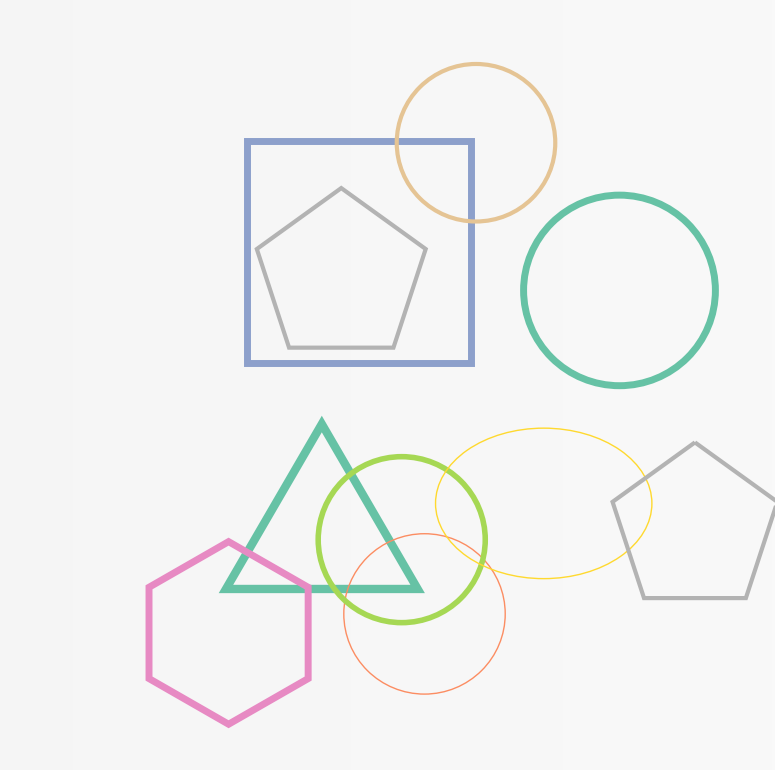[{"shape": "circle", "thickness": 2.5, "radius": 0.62, "center": [0.799, 0.623]}, {"shape": "triangle", "thickness": 3, "radius": 0.71, "center": [0.415, 0.307]}, {"shape": "circle", "thickness": 0.5, "radius": 0.52, "center": [0.548, 0.203]}, {"shape": "square", "thickness": 2.5, "radius": 0.72, "center": [0.463, 0.673]}, {"shape": "hexagon", "thickness": 2.5, "radius": 0.59, "center": [0.295, 0.178]}, {"shape": "circle", "thickness": 2, "radius": 0.54, "center": [0.518, 0.299]}, {"shape": "oval", "thickness": 0.5, "radius": 0.7, "center": [0.702, 0.346]}, {"shape": "circle", "thickness": 1.5, "radius": 0.51, "center": [0.614, 0.815]}, {"shape": "pentagon", "thickness": 1.5, "radius": 0.57, "center": [0.44, 0.641]}, {"shape": "pentagon", "thickness": 1.5, "radius": 0.56, "center": [0.897, 0.314]}]